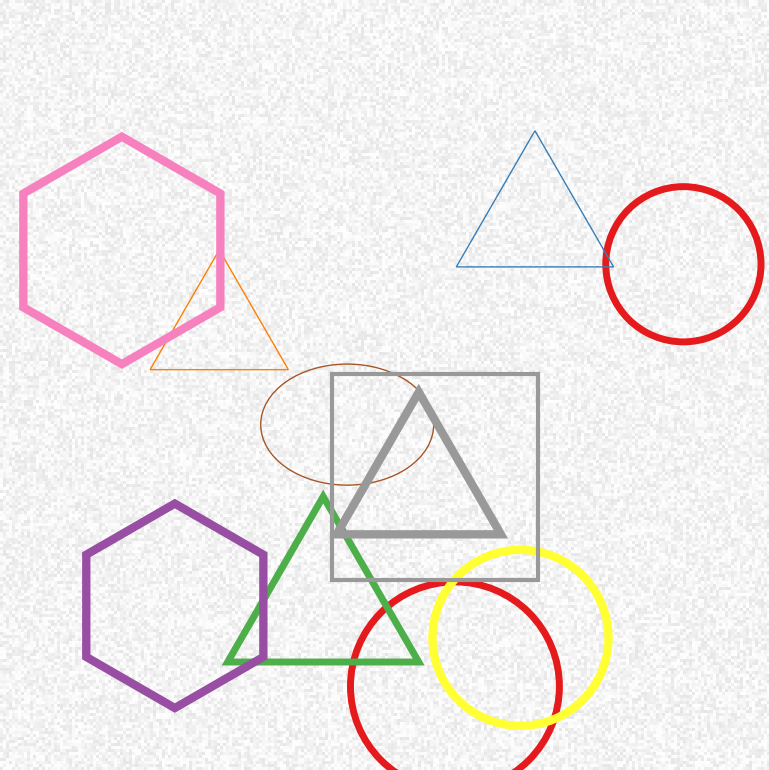[{"shape": "circle", "thickness": 2.5, "radius": 0.68, "center": [0.591, 0.109]}, {"shape": "circle", "thickness": 2.5, "radius": 0.5, "center": [0.888, 0.657]}, {"shape": "triangle", "thickness": 0.5, "radius": 0.59, "center": [0.695, 0.712]}, {"shape": "triangle", "thickness": 2.5, "radius": 0.72, "center": [0.42, 0.212]}, {"shape": "hexagon", "thickness": 3, "radius": 0.66, "center": [0.227, 0.213]}, {"shape": "triangle", "thickness": 0.5, "radius": 0.52, "center": [0.285, 0.572]}, {"shape": "circle", "thickness": 3, "radius": 0.57, "center": [0.676, 0.172]}, {"shape": "oval", "thickness": 0.5, "radius": 0.56, "center": [0.451, 0.449]}, {"shape": "hexagon", "thickness": 3, "radius": 0.74, "center": [0.158, 0.675]}, {"shape": "triangle", "thickness": 3, "radius": 0.62, "center": [0.544, 0.368]}, {"shape": "square", "thickness": 1.5, "radius": 0.67, "center": [0.565, 0.38]}]